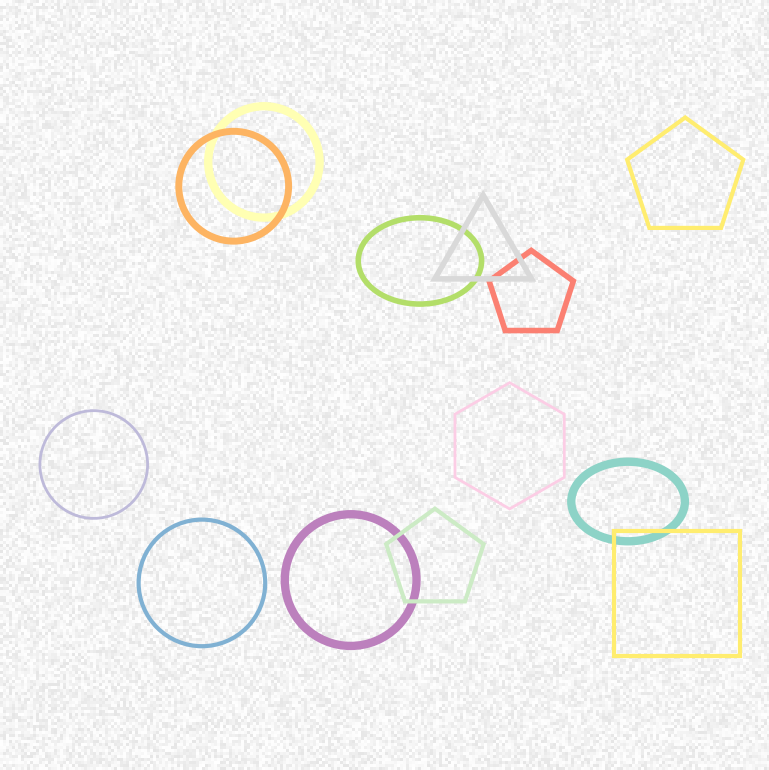[{"shape": "oval", "thickness": 3, "radius": 0.37, "center": [0.816, 0.349]}, {"shape": "circle", "thickness": 3, "radius": 0.36, "center": [0.343, 0.79]}, {"shape": "circle", "thickness": 1, "radius": 0.35, "center": [0.122, 0.397]}, {"shape": "pentagon", "thickness": 2, "radius": 0.29, "center": [0.69, 0.617]}, {"shape": "circle", "thickness": 1.5, "radius": 0.41, "center": [0.262, 0.243]}, {"shape": "circle", "thickness": 2.5, "radius": 0.36, "center": [0.304, 0.758]}, {"shape": "oval", "thickness": 2, "radius": 0.4, "center": [0.545, 0.661]}, {"shape": "hexagon", "thickness": 1, "radius": 0.41, "center": [0.662, 0.421]}, {"shape": "triangle", "thickness": 2, "radius": 0.36, "center": [0.627, 0.674]}, {"shape": "circle", "thickness": 3, "radius": 0.43, "center": [0.455, 0.247]}, {"shape": "pentagon", "thickness": 1.5, "radius": 0.33, "center": [0.565, 0.273]}, {"shape": "pentagon", "thickness": 1.5, "radius": 0.4, "center": [0.89, 0.768]}, {"shape": "square", "thickness": 1.5, "radius": 0.41, "center": [0.879, 0.229]}]